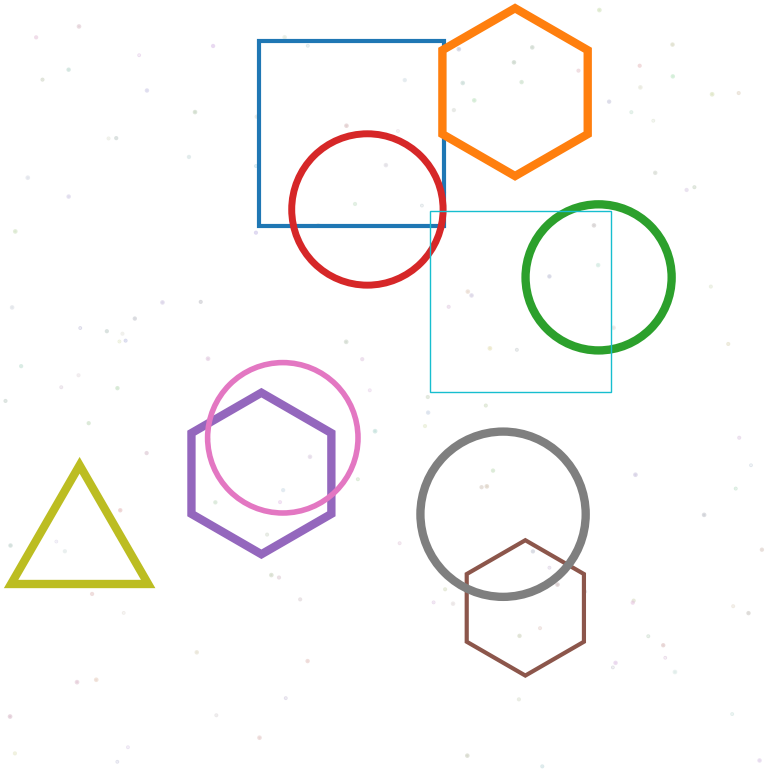[{"shape": "square", "thickness": 1.5, "radius": 0.6, "center": [0.456, 0.827]}, {"shape": "hexagon", "thickness": 3, "radius": 0.54, "center": [0.669, 0.88]}, {"shape": "circle", "thickness": 3, "radius": 0.47, "center": [0.777, 0.64]}, {"shape": "circle", "thickness": 2.5, "radius": 0.49, "center": [0.477, 0.728]}, {"shape": "hexagon", "thickness": 3, "radius": 0.52, "center": [0.339, 0.385]}, {"shape": "hexagon", "thickness": 1.5, "radius": 0.44, "center": [0.682, 0.211]}, {"shape": "circle", "thickness": 2, "radius": 0.49, "center": [0.367, 0.431]}, {"shape": "circle", "thickness": 3, "radius": 0.54, "center": [0.653, 0.332]}, {"shape": "triangle", "thickness": 3, "radius": 0.51, "center": [0.103, 0.293]}, {"shape": "square", "thickness": 0.5, "radius": 0.58, "center": [0.676, 0.609]}]